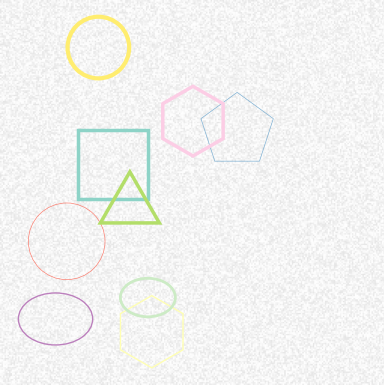[{"shape": "square", "thickness": 2.5, "radius": 0.45, "center": [0.293, 0.573]}, {"shape": "hexagon", "thickness": 1, "radius": 0.47, "center": [0.394, 0.138]}, {"shape": "circle", "thickness": 0.5, "radius": 0.5, "center": [0.173, 0.373]}, {"shape": "pentagon", "thickness": 0.5, "radius": 0.49, "center": [0.616, 0.661]}, {"shape": "triangle", "thickness": 2.5, "radius": 0.44, "center": [0.337, 0.465]}, {"shape": "hexagon", "thickness": 2.5, "radius": 0.45, "center": [0.501, 0.685]}, {"shape": "oval", "thickness": 1, "radius": 0.48, "center": [0.144, 0.172]}, {"shape": "oval", "thickness": 2, "radius": 0.36, "center": [0.384, 0.227]}, {"shape": "circle", "thickness": 3, "radius": 0.4, "center": [0.256, 0.876]}]